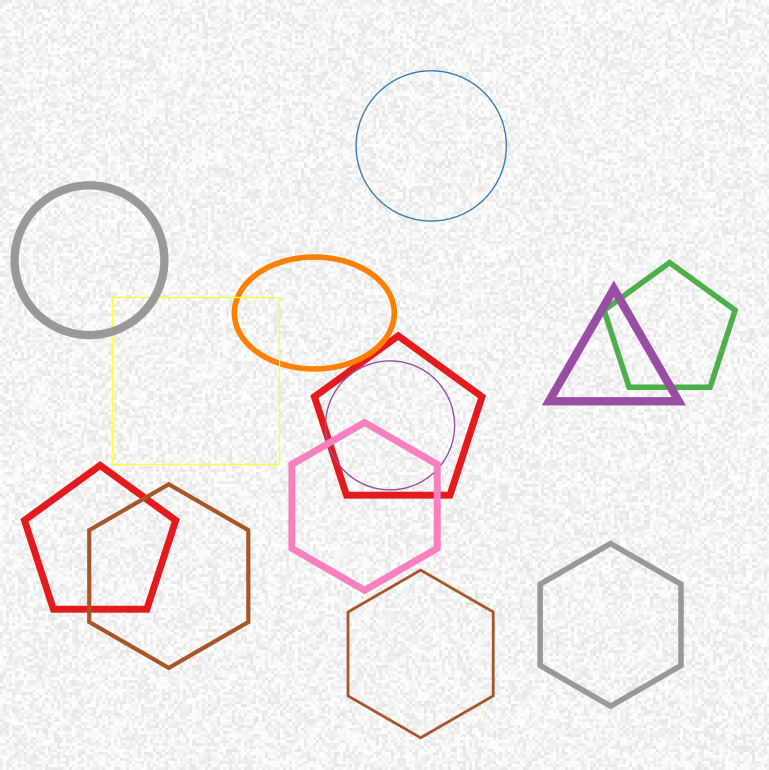[{"shape": "pentagon", "thickness": 2.5, "radius": 0.57, "center": [0.517, 0.449]}, {"shape": "pentagon", "thickness": 2.5, "radius": 0.52, "center": [0.13, 0.292]}, {"shape": "circle", "thickness": 0.5, "radius": 0.49, "center": [0.56, 0.811]}, {"shape": "pentagon", "thickness": 2, "radius": 0.45, "center": [0.87, 0.569]}, {"shape": "triangle", "thickness": 3, "radius": 0.49, "center": [0.797, 0.528]}, {"shape": "circle", "thickness": 0.5, "radius": 0.42, "center": [0.507, 0.448]}, {"shape": "oval", "thickness": 2, "radius": 0.52, "center": [0.408, 0.594]}, {"shape": "square", "thickness": 0.5, "radius": 0.54, "center": [0.254, 0.506]}, {"shape": "hexagon", "thickness": 1, "radius": 0.54, "center": [0.546, 0.151]}, {"shape": "hexagon", "thickness": 1.5, "radius": 0.6, "center": [0.219, 0.252]}, {"shape": "hexagon", "thickness": 2.5, "radius": 0.54, "center": [0.473, 0.342]}, {"shape": "circle", "thickness": 3, "radius": 0.49, "center": [0.116, 0.662]}, {"shape": "hexagon", "thickness": 2, "radius": 0.53, "center": [0.793, 0.188]}]